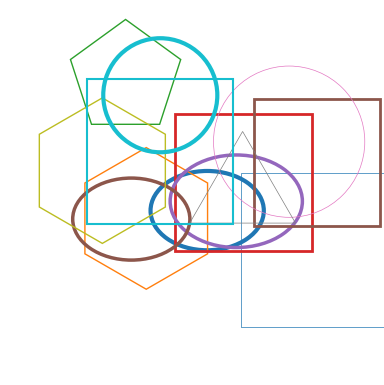[{"shape": "oval", "thickness": 3, "radius": 0.74, "center": [0.538, 0.453]}, {"shape": "square", "thickness": 0.5, "radius": 1.0, "center": [0.826, 0.351]}, {"shape": "hexagon", "thickness": 1, "radius": 0.92, "center": [0.38, 0.433]}, {"shape": "pentagon", "thickness": 1, "radius": 0.75, "center": [0.326, 0.799]}, {"shape": "square", "thickness": 2, "radius": 0.89, "center": [0.632, 0.526]}, {"shape": "oval", "thickness": 2.5, "radius": 0.86, "center": [0.614, 0.477]}, {"shape": "oval", "thickness": 2.5, "radius": 0.76, "center": [0.341, 0.431]}, {"shape": "square", "thickness": 2, "radius": 0.82, "center": [0.823, 0.578]}, {"shape": "circle", "thickness": 0.5, "radius": 0.98, "center": [0.751, 0.632]}, {"shape": "triangle", "thickness": 0.5, "radius": 0.79, "center": [0.63, 0.5]}, {"shape": "hexagon", "thickness": 1, "radius": 0.94, "center": [0.266, 0.557]}, {"shape": "circle", "thickness": 3, "radius": 0.74, "center": [0.416, 0.753]}, {"shape": "square", "thickness": 1.5, "radius": 0.94, "center": [0.416, 0.606]}]